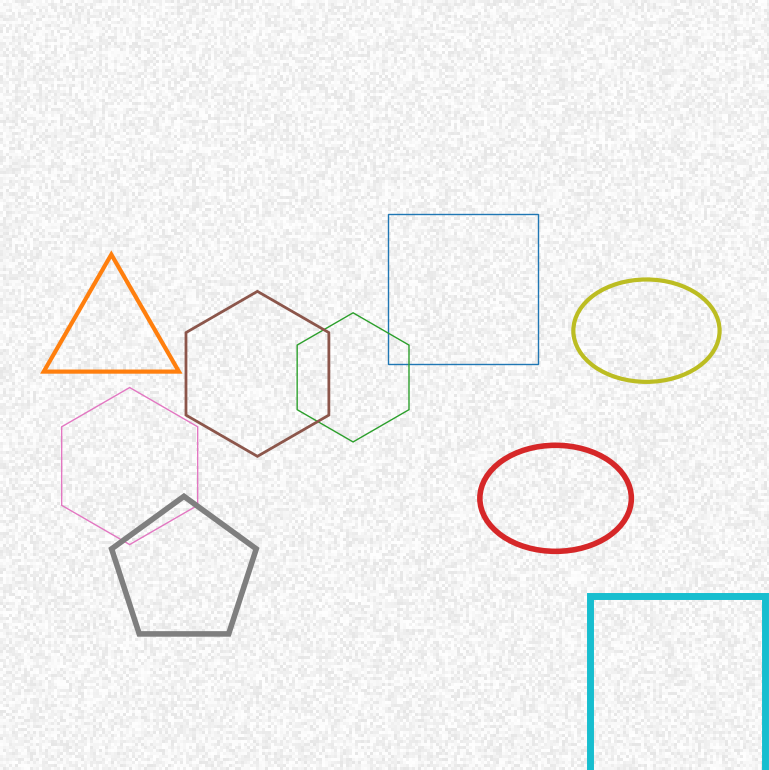[{"shape": "square", "thickness": 0.5, "radius": 0.49, "center": [0.601, 0.625]}, {"shape": "triangle", "thickness": 1.5, "radius": 0.51, "center": [0.145, 0.568]}, {"shape": "hexagon", "thickness": 0.5, "radius": 0.42, "center": [0.459, 0.51]}, {"shape": "oval", "thickness": 2, "radius": 0.49, "center": [0.722, 0.353]}, {"shape": "hexagon", "thickness": 1, "radius": 0.54, "center": [0.334, 0.514]}, {"shape": "hexagon", "thickness": 0.5, "radius": 0.51, "center": [0.168, 0.395]}, {"shape": "pentagon", "thickness": 2, "radius": 0.49, "center": [0.239, 0.257]}, {"shape": "oval", "thickness": 1.5, "radius": 0.47, "center": [0.84, 0.571]}, {"shape": "square", "thickness": 2.5, "radius": 0.57, "center": [0.88, 0.112]}]